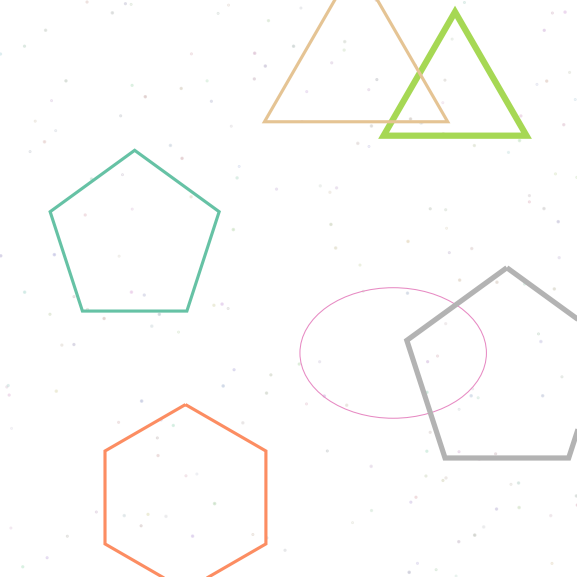[{"shape": "pentagon", "thickness": 1.5, "radius": 0.77, "center": [0.233, 0.585]}, {"shape": "hexagon", "thickness": 1.5, "radius": 0.8, "center": [0.321, 0.138]}, {"shape": "oval", "thickness": 0.5, "radius": 0.81, "center": [0.681, 0.388]}, {"shape": "triangle", "thickness": 3, "radius": 0.71, "center": [0.788, 0.836]}, {"shape": "triangle", "thickness": 1.5, "radius": 0.92, "center": [0.617, 0.88]}, {"shape": "pentagon", "thickness": 2.5, "radius": 0.91, "center": [0.878, 0.353]}]